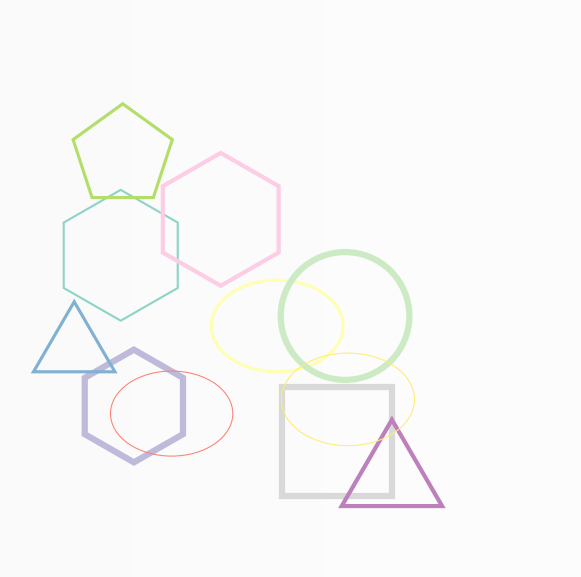[{"shape": "hexagon", "thickness": 1, "radius": 0.57, "center": [0.208, 0.557]}, {"shape": "oval", "thickness": 1.5, "radius": 0.57, "center": [0.477, 0.435]}, {"shape": "hexagon", "thickness": 3, "radius": 0.49, "center": [0.23, 0.296]}, {"shape": "oval", "thickness": 0.5, "radius": 0.53, "center": [0.295, 0.283]}, {"shape": "triangle", "thickness": 1.5, "radius": 0.4, "center": [0.128, 0.396]}, {"shape": "pentagon", "thickness": 1.5, "radius": 0.45, "center": [0.211, 0.73]}, {"shape": "hexagon", "thickness": 2, "radius": 0.58, "center": [0.38, 0.619]}, {"shape": "square", "thickness": 3, "radius": 0.47, "center": [0.579, 0.235]}, {"shape": "triangle", "thickness": 2, "radius": 0.5, "center": [0.674, 0.173]}, {"shape": "circle", "thickness": 3, "radius": 0.55, "center": [0.594, 0.452]}, {"shape": "oval", "thickness": 0.5, "radius": 0.57, "center": [0.599, 0.308]}]